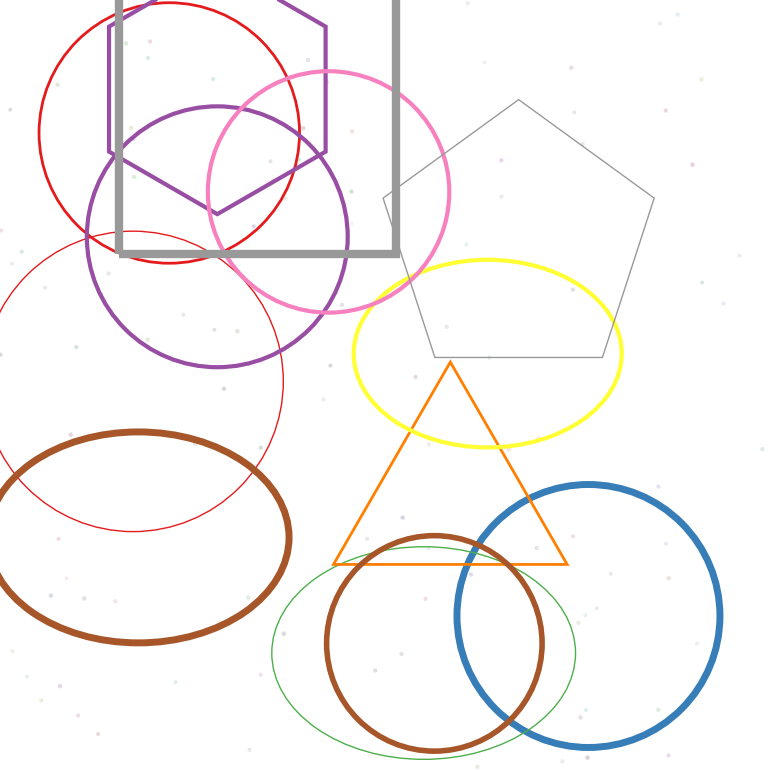[{"shape": "circle", "thickness": 0.5, "radius": 0.98, "center": [0.173, 0.505]}, {"shape": "circle", "thickness": 1, "radius": 0.85, "center": [0.22, 0.827]}, {"shape": "circle", "thickness": 2.5, "radius": 0.85, "center": [0.764, 0.2]}, {"shape": "oval", "thickness": 0.5, "radius": 0.99, "center": [0.55, 0.152]}, {"shape": "hexagon", "thickness": 1.5, "radius": 0.81, "center": [0.282, 0.884]}, {"shape": "circle", "thickness": 1.5, "radius": 0.85, "center": [0.282, 0.692]}, {"shape": "triangle", "thickness": 1, "radius": 0.88, "center": [0.585, 0.355]}, {"shape": "oval", "thickness": 1.5, "radius": 0.87, "center": [0.633, 0.541]}, {"shape": "oval", "thickness": 2.5, "radius": 0.98, "center": [0.18, 0.302]}, {"shape": "circle", "thickness": 2, "radius": 0.7, "center": [0.564, 0.164]}, {"shape": "circle", "thickness": 1.5, "radius": 0.78, "center": [0.427, 0.751]}, {"shape": "pentagon", "thickness": 0.5, "radius": 0.93, "center": [0.674, 0.686]}, {"shape": "square", "thickness": 3, "radius": 0.9, "center": [0.335, 0.85]}]